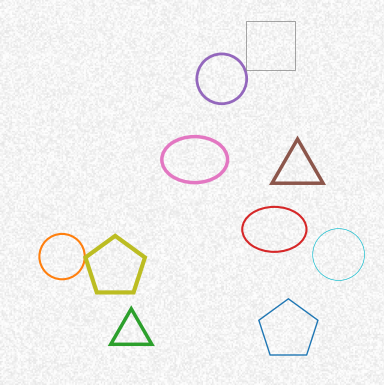[{"shape": "pentagon", "thickness": 1, "radius": 0.4, "center": [0.749, 0.143]}, {"shape": "circle", "thickness": 1.5, "radius": 0.29, "center": [0.161, 0.333]}, {"shape": "triangle", "thickness": 2.5, "radius": 0.31, "center": [0.341, 0.136]}, {"shape": "oval", "thickness": 1.5, "radius": 0.42, "center": [0.713, 0.404]}, {"shape": "circle", "thickness": 2, "radius": 0.32, "center": [0.576, 0.795]}, {"shape": "triangle", "thickness": 2.5, "radius": 0.38, "center": [0.773, 0.562]}, {"shape": "oval", "thickness": 2.5, "radius": 0.43, "center": [0.506, 0.585]}, {"shape": "square", "thickness": 0.5, "radius": 0.32, "center": [0.703, 0.883]}, {"shape": "pentagon", "thickness": 3, "radius": 0.41, "center": [0.299, 0.306]}, {"shape": "circle", "thickness": 0.5, "radius": 0.34, "center": [0.88, 0.339]}]